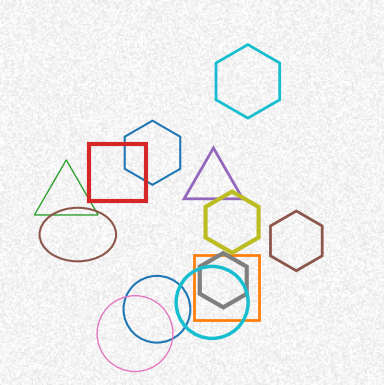[{"shape": "hexagon", "thickness": 1.5, "radius": 0.42, "center": [0.396, 0.603]}, {"shape": "circle", "thickness": 1.5, "radius": 0.43, "center": [0.408, 0.197]}, {"shape": "square", "thickness": 2, "radius": 0.42, "center": [0.588, 0.254]}, {"shape": "triangle", "thickness": 1, "radius": 0.48, "center": [0.172, 0.489]}, {"shape": "square", "thickness": 3, "radius": 0.37, "center": [0.305, 0.552]}, {"shape": "triangle", "thickness": 2, "radius": 0.44, "center": [0.554, 0.528]}, {"shape": "hexagon", "thickness": 2, "radius": 0.39, "center": [0.77, 0.374]}, {"shape": "oval", "thickness": 1.5, "radius": 0.5, "center": [0.202, 0.391]}, {"shape": "circle", "thickness": 1, "radius": 0.49, "center": [0.351, 0.133]}, {"shape": "hexagon", "thickness": 3, "radius": 0.35, "center": [0.58, 0.272]}, {"shape": "hexagon", "thickness": 3, "radius": 0.4, "center": [0.603, 0.423]}, {"shape": "circle", "thickness": 2.5, "radius": 0.47, "center": [0.551, 0.215]}, {"shape": "hexagon", "thickness": 2, "radius": 0.48, "center": [0.644, 0.789]}]